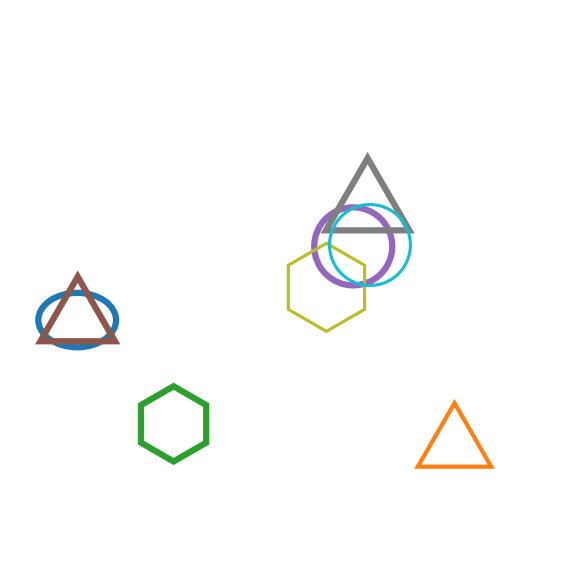[{"shape": "oval", "thickness": 3, "radius": 0.34, "center": [0.134, 0.445]}, {"shape": "triangle", "thickness": 2, "radius": 0.37, "center": [0.787, 0.228]}, {"shape": "hexagon", "thickness": 3, "radius": 0.33, "center": [0.301, 0.265]}, {"shape": "circle", "thickness": 3, "radius": 0.34, "center": [0.612, 0.573]}, {"shape": "triangle", "thickness": 3, "radius": 0.37, "center": [0.135, 0.445]}, {"shape": "triangle", "thickness": 3, "radius": 0.42, "center": [0.637, 0.642]}, {"shape": "hexagon", "thickness": 1.5, "radius": 0.38, "center": [0.565, 0.502]}, {"shape": "circle", "thickness": 1.5, "radius": 0.35, "center": [0.641, 0.575]}]